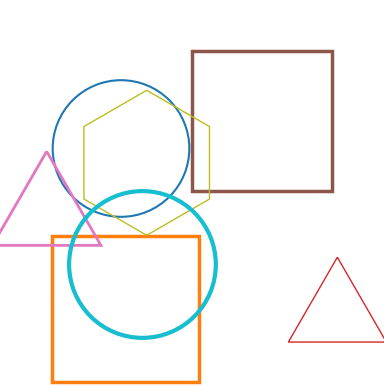[{"shape": "circle", "thickness": 1.5, "radius": 0.89, "center": [0.314, 0.614]}, {"shape": "square", "thickness": 2.5, "radius": 0.95, "center": [0.326, 0.198]}, {"shape": "triangle", "thickness": 1, "radius": 0.73, "center": [0.876, 0.185]}, {"shape": "square", "thickness": 2.5, "radius": 0.91, "center": [0.68, 0.686]}, {"shape": "triangle", "thickness": 2, "radius": 0.81, "center": [0.121, 0.444]}, {"shape": "hexagon", "thickness": 1, "radius": 0.94, "center": [0.381, 0.577]}, {"shape": "circle", "thickness": 3, "radius": 0.95, "center": [0.37, 0.313]}]